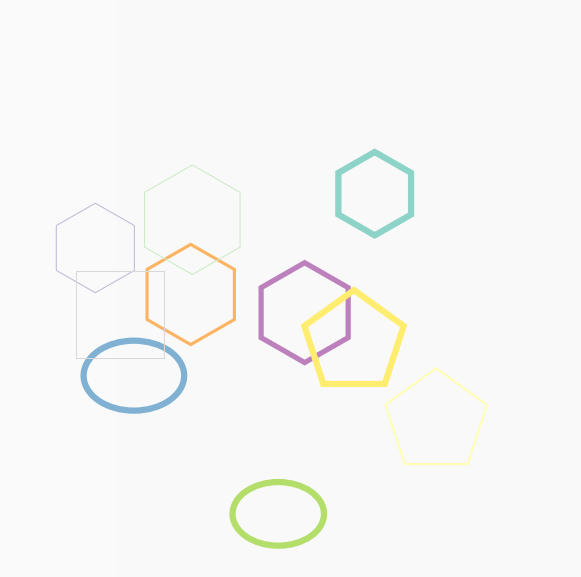[{"shape": "hexagon", "thickness": 3, "radius": 0.36, "center": [0.645, 0.664]}, {"shape": "pentagon", "thickness": 1, "radius": 0.46, "center": [0.75, 0.27]}, {"shape": "hexagon", "thickness": 0.5, "radius": 0.39, "center": [0.164, 0.57]}, {"shape": "oval", "thickness": 3, "radius": 0.43, "center": [0.23, 0.349]}, {"shape": "hexagon", "thickness": 1.5, "radius": 0.43, "center": [0.328, 0.489]}, {"shape": "oval", "thickness": 3, "radius": 0.39, "center": [0.479, 0.109]}, {"shape": "square", "thickness": 0.5, "radius": 0.38, "center": [0.207, 0.455]}, {"shape": "hexagon", "thickness": 2.5, "radius": 0.43, "center": [0.524, 0.458]}, {"shape": "hexagon", "thickness": 0.5, "radius": 0.47, "center": [0.331, 0.619]}, {"shape": "pentagon", "thickness": 3, "radius": 0.45, "center": [0.609, 0.407]}]